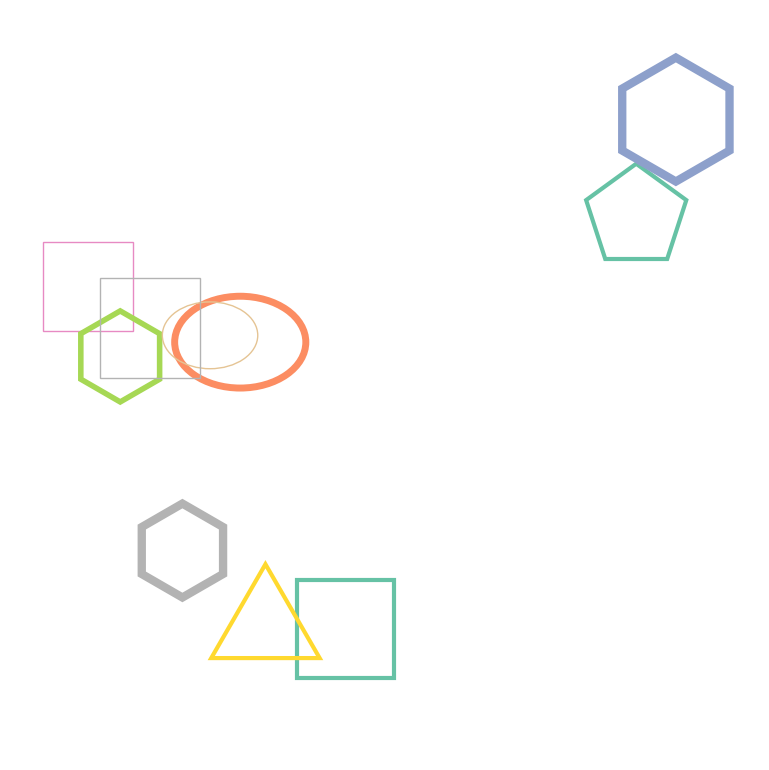[{"shape": "square", "thickness": 1.5, "radius": 0.32, "center": [0.449, 0.183]}, {"shape": "pentagon", "thickness": 1.5, "radius": 0.34, "center": [0.826, 0.719]}, {"shape": "oval", "thickness": 2.5, "radius": 0.43, "center": [0.312, 0.556]}, {"shape": "hexagon", "thickness": 3, "radius": 0.4, "center": [0.878, 0.845]}, {"shape": "square", "thickness": 0.5, "radius": 0.29, "center": [0.114, 0.628]}, {"shape": "hexagon", "thickness": 2, "radius": 0.3, "center": [0.156, 0.537]}, {"shape": "triangle", "thickness": 1.5, "radius": 0.41, "center": [0.345, 0.186]}, {"shape": "oval", "thickness": 0.5, "radius": 0.31, "center": [0.273, 0.565]}, {"shape": "hexagon", "thickness": 3, "radius": 0.3, "center": [0.237, 0.285]}, {"shape": "square", "thickness": 0.5, "radius": 0.33, "center": [0.194, 0.574]}]